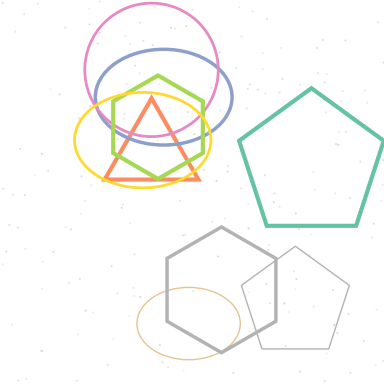[{"shape": "pentagon", "thickness": 3, "radius": 0.99, "center": [0.809, 0.573]}, {"shape": "triangle", "thickness": 3, "radius": 0.7, "center": [0.394, 0.604]}, {"shape": "oval", "thickness": 2.5, "radius": 0.89, "center": [0.425, 0.748]}, {"shape": "circle", "thickness": 2, "radius": 0.87, "center": [0.394, 0.819]}, {"shape": "hexagon", "thickness": 3, "radius": 0.67, "center": [0.41, 0.67]}, {"shape": "oval", "thickness": 2, "radius": 0.89, "center": [0.371, 0.636]}, {"shape": "oval", "thickness": 1, "radius": 0.67, "center": [0.49, 0.16]}, {"shape": "hexagon", "thickness": 2.5, "radius": 0.82, "center": [0.575, 0.247]}, {"shape": "pentagon", "thickness": 1, "radius": 0.74, "center": [0.767, 0.213]}]